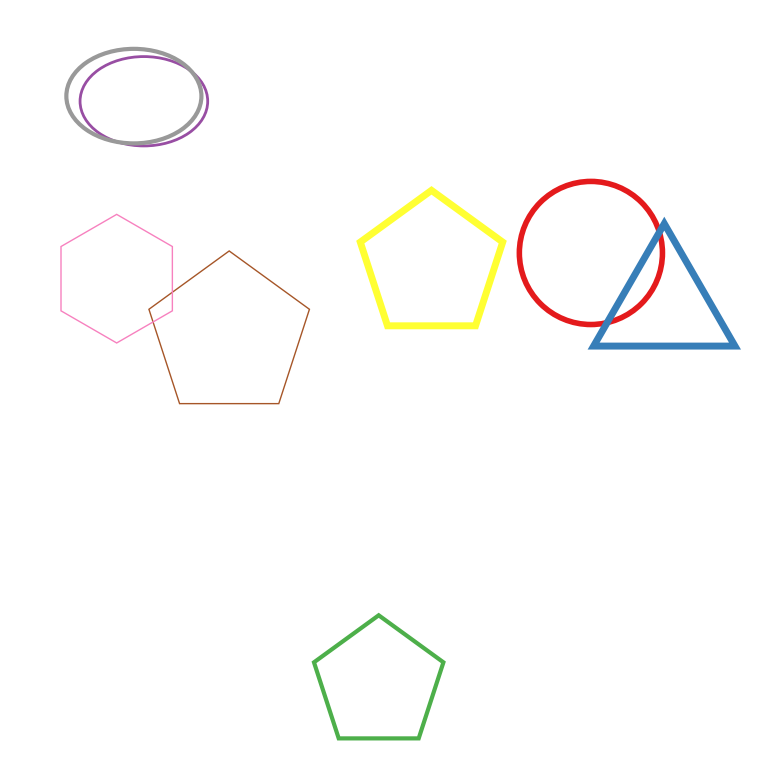[{"shape": "circle", "thickness": 2, "radius": 0.46, "center": [0.767, 0.671]}, {"shape": "triangle", "thickness": 2.5, "radius": 0.53, "center": [0.863, 0.604]}, {"shape": "pentagon", "thickness": 1.5, "radius": 0.44, "center": [0.492, 0.113]}, {"shape": "oval", "thickness": 1, "radius": 0.41, "center": [0.187, 0.869]}, {"shape": "pentagon", "thickness": 2.5, "radius": 0.49, "center": [0.56, 0.656]}, {"shape": "pentagon", "thickness": 0.5, "radius": 0.55, "center": [0.298, 0.564]}, {"shape": "hexagon", "thickness": 0.5, "radius": 0.42, "center": [0.152, 0.638]}, {"shape": "oval", "thickness": 1.5, "radius": 0.44, "center": [0.174, 0.875]}]